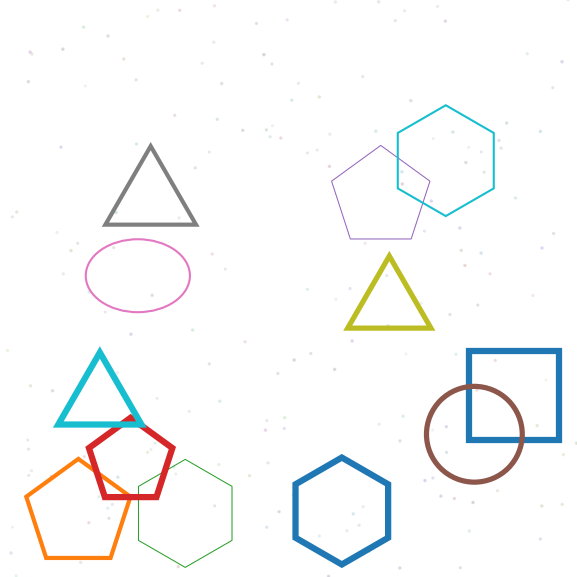[{"shape": "square", "thickness": 3, "radius": 0.39, "center": [0.89, 0.314]}, {"shape": "hexagon", "thickness": 3, "radius": 0.46, "center": [0.592, 0.114]}, {"shape": "pentagon", "thickness": 2, "radius": 0.47, "center": [0.136, 0.11]}, {"shape": "hexagon", "thickness": 0.5, "radius": 0.47, "center": [0.321, 0.11]}, {"shape": "pentagon", "thickness": 3, "radius": 0.38, "center": [0.226, 0.2]}, {"shape": "pentagon", "thickness": 0.5, "radius": 0.45, "center": [0.659, 0.658]}, {"shape": "circle", "thickness": 2.5, "radius": 0.41, "center": [0.821, 0.247]}, {"shape": "oval", "thickness": 1, "radius": 0.45, "center": [0.239, 0.522]}, {"shape": "triangle", "thickness": 2, "radius": 0.45, "center": [0.261, 0.655]}, {"shape": "triangle", "thickness": 2.5, "radius": 0.42, "center": [0.674, 0.473]}, {"shape": "triangle", "thickness": 3, "radius": 0.42, "center": [0.173, 0.306]}, {"shape": "hexagon", "thickness": 1, "radius": 0.48, "center": [0.772, 0.721]}]